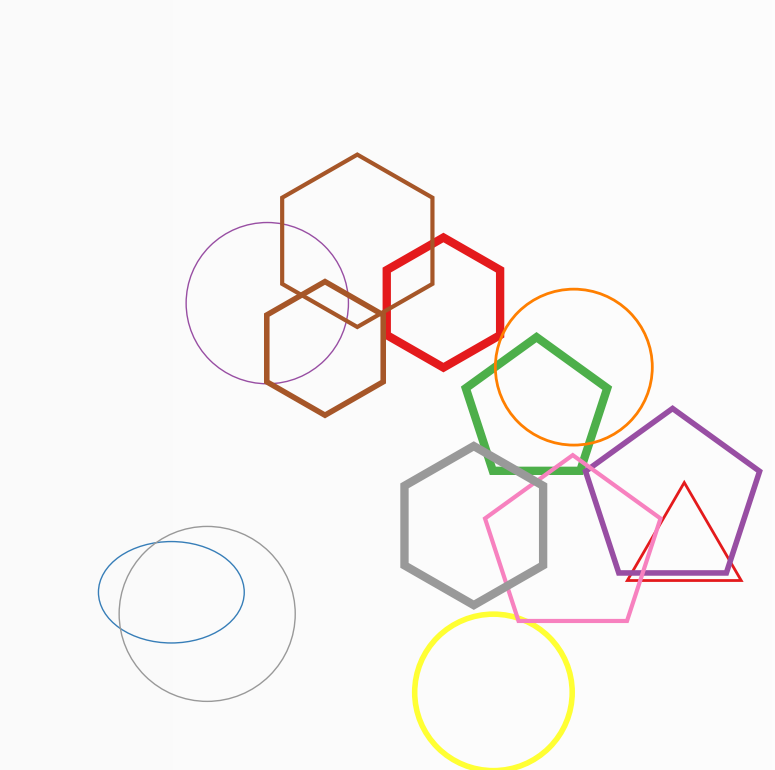[{"shape": "hexagon", "thickness": 3, "radius": 0.42, "center": [0.572, 0.607]}, {"shape": "triangle", "thickness": 1, "radius": 0.42, "center": [0.883, 0.289]}, {"shape": "oval", "thickness": 0.5, "radius": 0.47, "center": [0.221, 0.231]}, {"shape": "pentagon", "thickness": 3, "radius": 0.48, "center": [0.692, 0.466]}, {"shape": "pentagon", "thickness": 2, "radius": 0.59, "center": [0.868, 0.351]}, {"shape": "circle", "thickness": 0.5, "radius": 0.52, "center": [0.345, 0.606]}, {"shape": "circle", "thickness": 1, "radius": 0.51, "center": [0.74, 0.523]}, {"shape": "circle", "thickness": 2, "radius": 0.51, "center": [0.637, 0.101]}, {"shape": "hexagon", "thickness": 2, "radius": 0.43, "center": [0.419, 0.548]}, {"shape": "hexagon", "thickness": 1.5, "radius": 0.56, "center": [0.461, 0.687]}, {"shape": "pentagon", "thickness": 1.5, "radius": 0.6, "center": [0.739, 0.29]}, {"shape": "hexagon", "thickness": 3, "radius": 0.52, "center": [0.611, 0.317]}, {"shape": "circle", "thickness": 0.5, "radius": 0.57, "center": [0.267, 0.203]}]